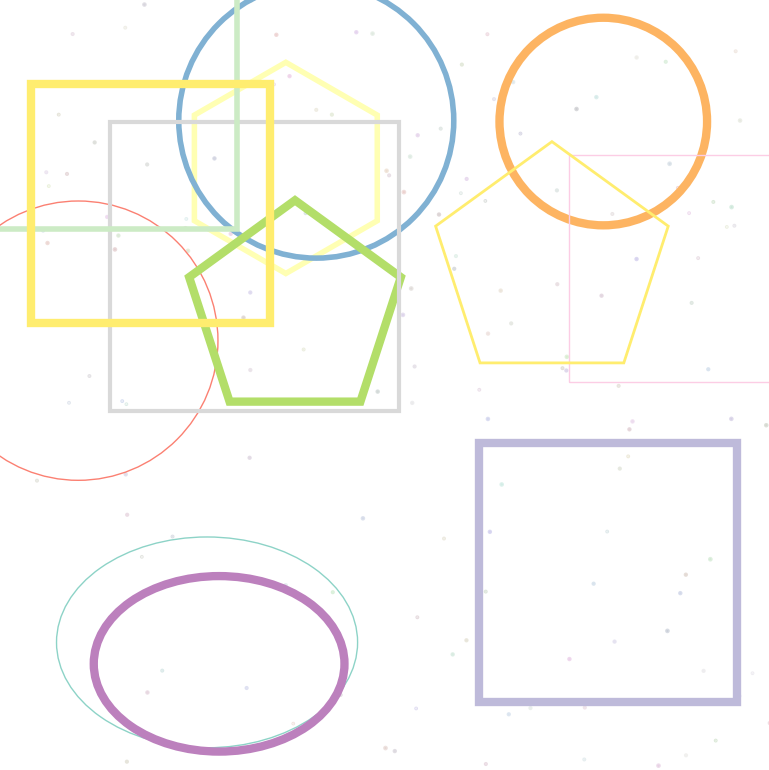[{"shape": "oval", "thickness": 0.5, "radius": 0.98, "center": [0.269, 0.166]}, {"shape": "hexagon", "thickness": 2, "radius": 0.69, "center": [0.371, 0.782]}, {"shape": "square", "thickness": 3, "radius": 0.84, "center": [0.79, 0.256]}, {"shape": "circle", "thickness": 0.5, "radius": 0.91, "center": [0.102, 0.558]}, {"shape": "circle", "thickness": 2, "radius": 0.89, "center": [0.411, 0.843]}, {"shape": "circle", "thickness": 3, "radius": 0.67, "center": [0.783, 0.842]}, {"shape": "pentagon", "thickness": 3, "radius": 0.72, "center": [0.383, 0.595]}, {"shape": "square", "thickness": 0.5, "radius": 0.74, "center": [0.887, 0.651]}, {"shape": "square", "thickness": 1.5, "radius": 0.94, "center": [0.33, 0.654]}, {"shape": "oval", "thickness": 3, "radius": 0.81, "center": [0.285, 0.138]}, {"shape": "square", "thickness": 2, "radius": 0.87, "center": [0.134, 0.876]}, {"shape": "pentagon", "thickness": 1, "radius": 0.79, "center": [0.717, 0.657]}, {"shape": "square", "thickness": 3, "radius": 0.78, "center": [0.196, 0.736]}]